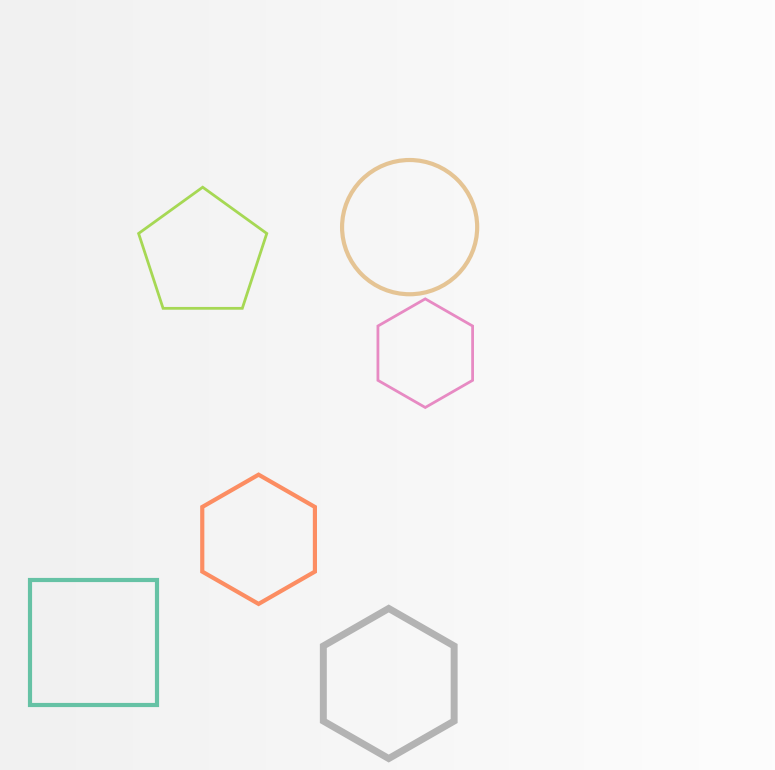[{"shape": "square", "thickness": 1.5, "radius": 0.41, "center": [0.121, 0.166]}, {"shape": "hexagon", "thickness": 1.5, "radius": 0.42, "center": [0.334, 0.3]}, {"shape": "hexagon", "thickness": 1, "radius": 0.35, "center": [0.549, 0.541]}, {"shape": "pentagon", "thickness": 1, "radius": 0.43, "center": [0.262, 0.67]}, {"shape": "circle", "thickness": 1.5, "radius": 0.44, "center": [0.529, 0.705]}, {"shape": "hexagon", "thickness": 2.5, "radius": 0.49, "center": [0.502, 0.112]}]